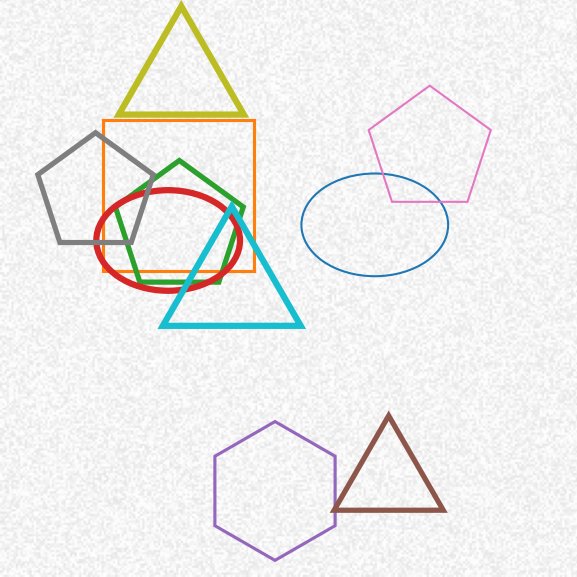[{"shape": "oval", "thickness": 1, "radius": 0.64, "center": [0.649, 0.61]}, {"shape": "square", "thickness": 1.5, "radius": 0.65, "center": [0.309, 0.661]}, {"shape": "pentagon", "thickness": 2.5, "radius": 0.58, "center": [0.311, 0.605]}, {"shape": "oval", "thickness": 3, "radius": 0.62, "center": [0.291, 0.583]}, {"shape": "hexagon", "thickness": 1.5, "radius": 0.6, "center": [0.476, 0.149]}, {"shape": "triangle", "thickness": 2.5, "radius": 0.55, "center": [0.673, 0.17]}, {"shape": "pentagon", "thickness": 1, "radius": 0.56, "center": [0.744, 0.74]}, {"shape": "pentagon", "thickness": 2.5, "radius": 0.53, "center": [0.165, 0.664]}, {"shape": "triangle", "thickness": 3, "radius": 0.63, "center": [0.314, 0.863]}, {"shape": "triangle", "thickness": 3, "radius": 0.69, "center": [0.401, 0.504]}]